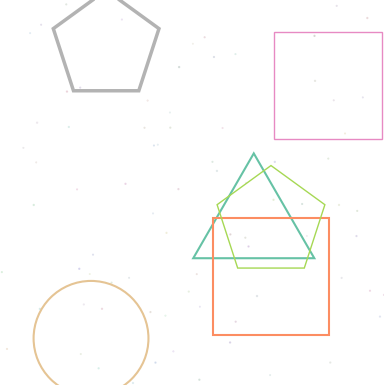[{"shape": "triangle", "thickness": 1.5, "radius": 0.91, "center": [0.659, 0.42]}, {"shape": "square", "thickness": 1.5, "radius": 0.76, "center": [0.704, 0.282]}, {"shape": "square", "thickness": 1, "radius": 0.7, "center": [0.851, 0.778]}, {"shape": "pentagon", "thickness": 1, "radius": 0.74, "center": [0.704, 0.423]}, {"shape": "circle", "thickness": 1.5, "radius": 0.75, "center": [0.236, 0.121]}, {"shape": "pentagon", "thickness": 2.5, "radius": 0.72, "center": [0.276, 0.881]}]